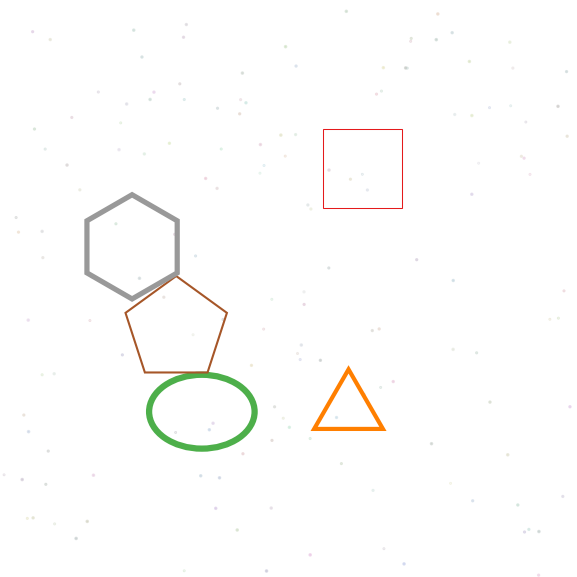[{"shape": "square", "thickness": 0.5, "radius": 0.34, "center": [0.627, 0.707]}, {"shape": "oval", "thickness": 3, "radius": 0.46, "center": [0.35, 0.286]}, {"shape": "triangle", "thickness": 2, "radius": 0.34, "center": [0.604, 0.291]}, {"shape": "pentagon", "thickness": 1, "radius": 0.46, "center": [0.305, 0.429]}, {"shape": "hexagon", "thickness": 2.5, "radius": 0.45, "center": [0.229, 0.572]}]